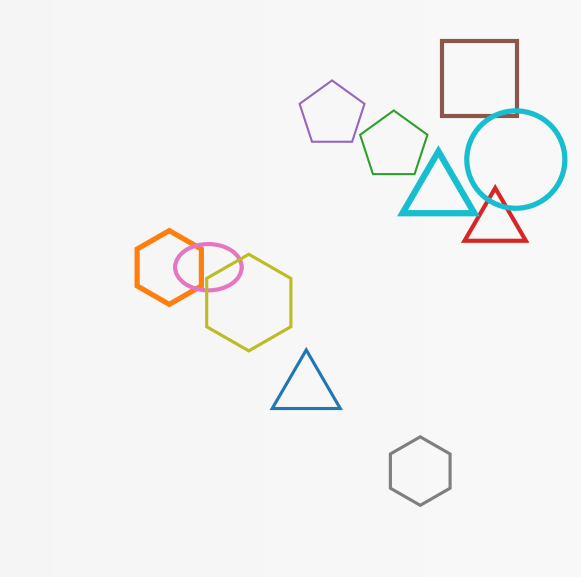[{"shape": "triangle", "thickness": 1.5, "radius": 0.34, "center": [0.527, 0.326]}, {"shape": "hexagon", "thickness": 2.5, "radius": 0.32, "center": [0.291, 0.536]}, {"shape": "pentagon", "thickness": 1, "radius": 0.3, "center": [0.677, 0.747]}, {"shape": "triangle", "thickness": 2, "radius": 0.3, "center": [0.852, 0.613]}, {"shape": "pentagon", "thickness": 1, "radius": 0.29, "center": [0.571, 0.801]}, {"shape": "square", "thickness": 2, "radius": 0.32, "center": [0.825, 0.863]}, {"shape": "oval", "thickness": 2, "radius": 0.29, "center": [0.359, 0.536]}, {"shape": "hexagon", "thickness": 1.5, "radius": 0.3, "center": [0.723, 0.183]}, {"shape": "hexagon", "thickness": 1.5, "radius": 0.42, "center": [0.428, 0.475]}, {"shape": "triangle", "thickness": 3, "radius": 0.36, "center": [0.754, 0.666]}, {"shape": "circle", "thickness": 2.5, "radius": 0.42, "center": [0.887, 0.723]}]